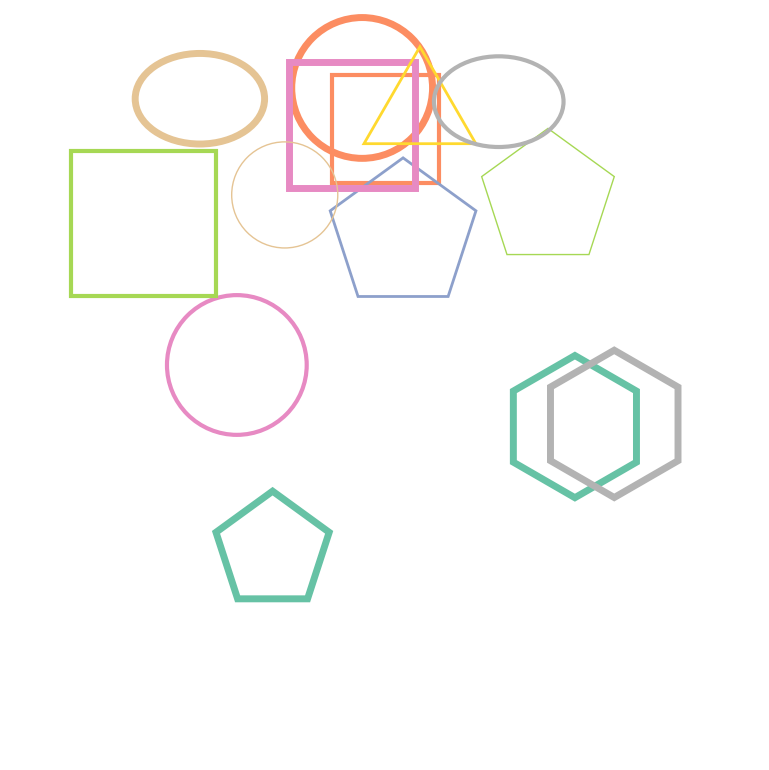[{"shape": "hexagon", "thickness": 2.5, "radius": 0.46, "center": [0.747, 0.446]}, {"shape": "pentagon", "thickness": 2.5, "radius": 0.39, "center": [0.354, 0.285]}, {"shape": "circle", "thickness": 2.5, "radius": 0.46, "center": [0.47, 0.886]}, {"shape": "square", "thickness": 1.5, "radius": 0.35, "center": [0.5, 0.832]}, {"shape": "pentagon", "thickness": 1, "radius": 0.5, "center": [0.523, 0.695]}, {"shape": "circle", "thickness": 1.5, "radius": 0.45, "center": [0.308, 0.526]}, {"shape": "square", "thickness": 2.5, "radius": 0.41, "center": [0.457, 0.838]}, {"shape": "square", "thickness": 1.5, "radius": 0.47, "center": [0.186, 0.71]}, {"shape": "pentagon", "thickness": 0.5, "radius": 0.45, "center": [0.712, 0.743]}, {"shape": "triangle", "thickness": 1, "radius": 0.42, "center": [0.545, 0.855]}, {"shape": "circle", "thickness": 0.5, "radius": 0.34, "center": [0.37, 0.747]}, {"shape": "oval", "thickness": 2.5, "radius": 0.42, "center": [0.26, 0.872]}, {"shape": "hexagon", "thickness": 2.5, "radius": 0.48, "center": [0.798, 0.449]}, {"shape": "oval", "thickness": 1.5, "radius": 0.42, "center": [0.648, 0.868]}]